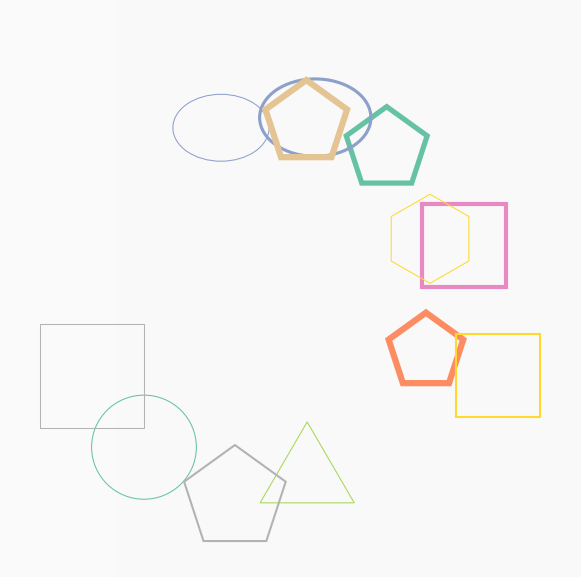[{"shape": "pentagon", "thickness": 2.5, "radius": 0.37, "center": [0.665, 0.741]}, {"shape": "circle", "thickness": 0.5, "radius": 0.45, "center": [0.248, 0.225]}, {"shape": "pentagon", "thickness": 3, "radius": 0.34, "center": [0.733, 0.39]}, {"shape": "oval", "thickness": 0.5, "radius": 0.41, "center": [0.38, 0.778]}, {"shape": "oval", "thickness": 1.5, "radius": 0.48, "center": [0.542, 0.795]}, {"shape": "square", "thickness": 2, "radius": 0.36, "center": [0.798, 0.574]}, {"shape": "triangle", "thickness": 0.5, "radius": 0.47, "center": [0.528, 0.175]}, {"shape": "hexagon", "thickness": 0.5, "radius": 0.39, "center": [0.74, 0.586]}, {"shape": "square", "thickness": 1, "radius": 0.36, "center": [0.857, 0.348]}, {"shape": "pentagon", "thickness": 3, "radius": 0.37, "center": [0.527, 0.787]}, {"shape": "square", "thickness": 0.5, "radius": 0.45, "center": [0.159, 0.349]}, {"shape": "pentagon", "thickness": 1, "radius": 0.46, "center": [0.404, 0.137]}]